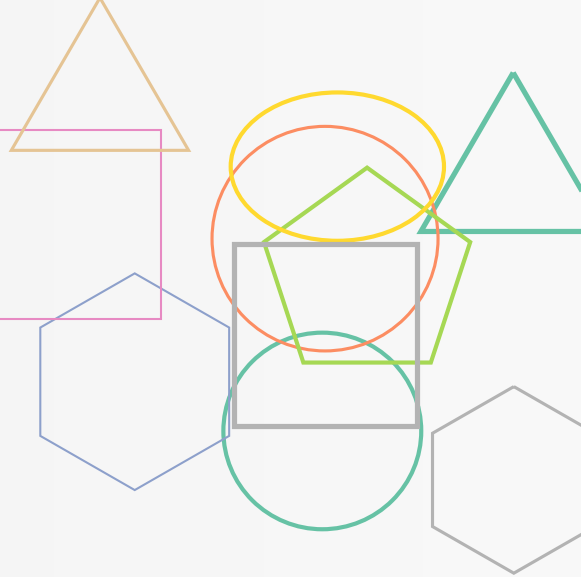[{"shape": "triangle", "thickness": 2.5, "radius": 0.92, "center": [0.883, 0.69]}, {"shape": "circle", "thickness": 2, "radius": 0.85, "center": [0.555, 0.253]}, {"shape": "circle", "thickness": 1.5, "radius": 0.97, "center": [0.559, 0.586]}, {"shape": "hexagon", "thickness": 1, "radius": 0.94, "center": [0.232, 0.338]}, {"shape": "square", "thickness": 1, "radius": 0.81, "center": [0.115, 0.61]}, {"shape": "pentagon", "thickness": 2, "radius": 0.93, "center": [0.632, 0.522]}, {"shape": "oval", "thickness": 2, "radius": 0.92, "center": [0.58, 0.711]}, {"shape": "triangle", "thickness": 1.5, "radius": 0.88, "center": [0.172, 0.827]}, {"shape": "hexagon", "thickness": 1.5, "radius": 0.81, "center": [0.884, 0.168]}, {"shape": "square", "thickness": 2.5, "radius": 0.79, "center": [0.56, 0.419]}]